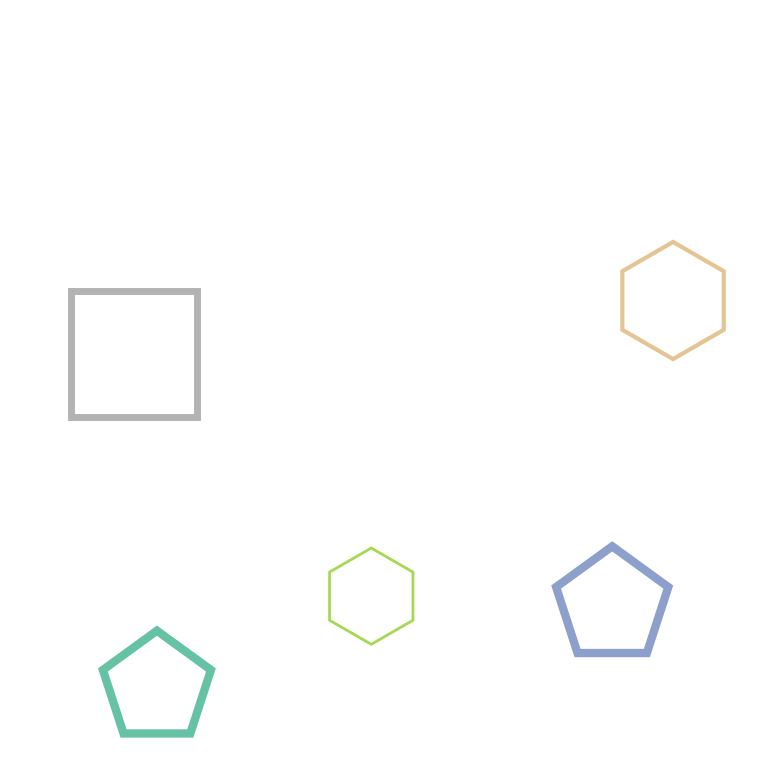[{"shape": "pentagon", "thickness": 3, "radius": 0.37, "center": [0.204, 0.107]}, {"shape": "pentagon", "thickness": 3, "radius": 0.38, "center": [0.795, 0.214]}, {"shape": "hexagon", "thickness": 1, "radius": 0.31, "center": [0.482, 0.226]}, {"shape": "hexagon", "thickness": 1.5, "radius": 0.38, "center": [0.874, 0.61]}, {"shape": "square", "thickness": 2.5, "radius": 0.41, "center": [0.174, 0.541]}]